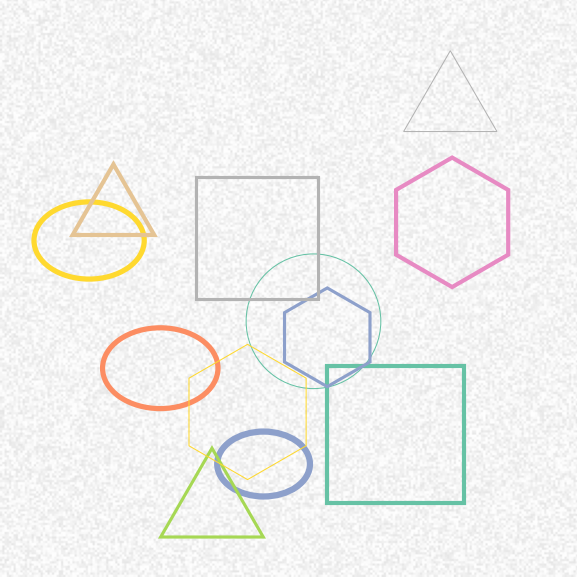[{"shape": "circle", "thickness": 0.5, "radius": 0.58, "center": [0.543, 0.443]}, {"shape": "square", "thickness": 2, "radius": 0.59, "center": [0.685, 0.247]}, {"shape": "oval", "thickness": 2.5, "radius": 0.5, "center": [0.278, 0.362]}, {"shape": "hexagon", "thickness": 1.5, "radius": 0.43, "center": [0.567, 0.415]}, {"shape": "oval", "thickness": 3, "radius": 0.4, "center": [0.456, 0.196]}, {"shape": "hexagon", "thickness": 2, "radius": 0.56, "center": [0.783, 0.614]}, {"shape": "triangle", "thickness": 1.5, "radius": 0.51, "center": [0.367, 0.121]}, {"shape": "hexagon", "thickness": 0.5, "radius": 0.59, "center": [0.429, 0.286]}, {"shape": "oval", "thickness": 2.5, "radius": 0.48, "center": [0.154, 0.583]}, {"shape": "triangle", "thickness": 2, "radius": 0.41, "center": [0.196, 0.633]}, {"shape": "square", "thickness": 1.5, "radius": 0.53, "center": [0.445, 0.588]}, {"shape": "triangle", "thickness": 0.5, "radius": 0.47, "center": [0.78, 0.818]}]